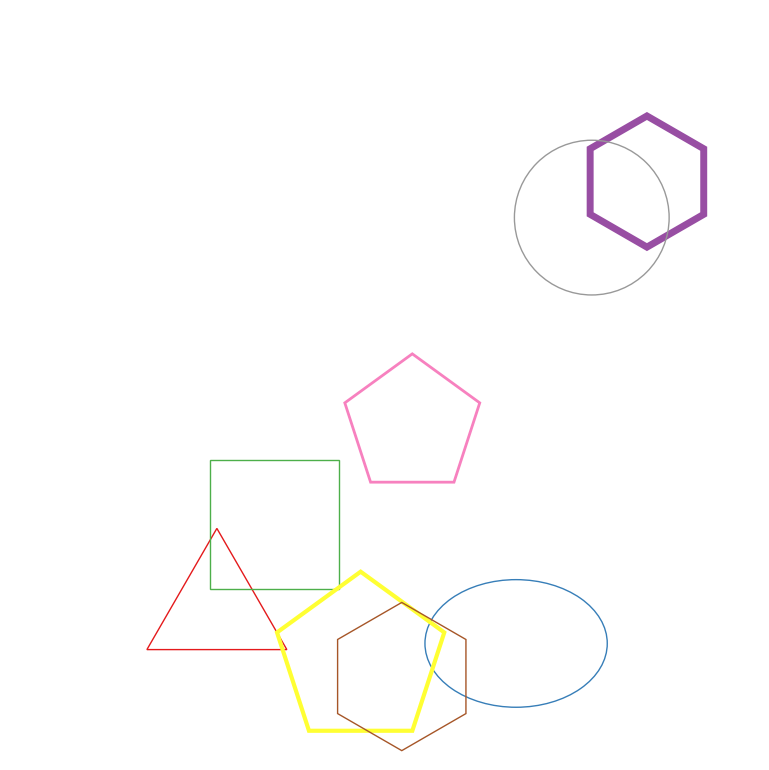[{"shape": "triangle", "thickness": 0.5, "radius": 0.52, "center": [0.282, 0.209]}, {"shape": "oval", "thickness": 0.5, "radius": 0.59, "center": [0.67, 0.164]}, {"shape": "square", "thickness": 0.5, "radius": 0.42, "center": [0.356, 0.319]}, {"shape": "hexagon", "thickness": 2.5, "radius": 0.43, "center": [0.84, 0.764]}, {"shape": "pentagon", "thickness": 1.5, "radius": 0.57, "center": [0.468, 0.143]}, {"shape": "hexagon", "thickness": 0.5, "radius": 0.48, "center": [0.522, 0.121]}, {"shape": "pentagon", "thickness": 1, "radius": 0.46, "center": [0.535, 0.448]}, {"shape": "circle", "thickness": 0.5, "radius": 0.5, "center": [0.769, 0.717]}]